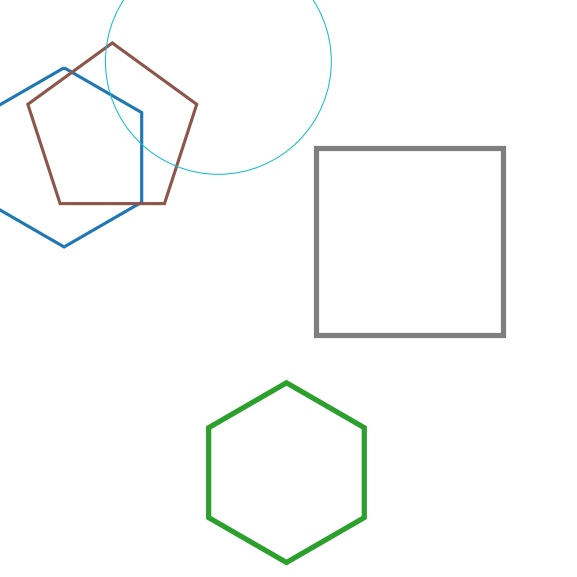[{"shape": "hexagon", "thickness": 1.5, "radius": 0.78, "center": [0.111, 0.727]}, {"shape": "hexagon", "thickness": 2.5, "radius": 0.78, "center": [0.496, 0.181]}, {"shape": "pentagon", "thickness": 1.5, "radius": 0.77, "center": [0.194, 0.771]}, {"shape": "square", "thickness": 2.5, "radius": 0.81, "center": [0.71, 0.581]}, {"shape": "circle", "thickness": 0.5, "radius": 0.98, "center": [0.378, 0.893]}]